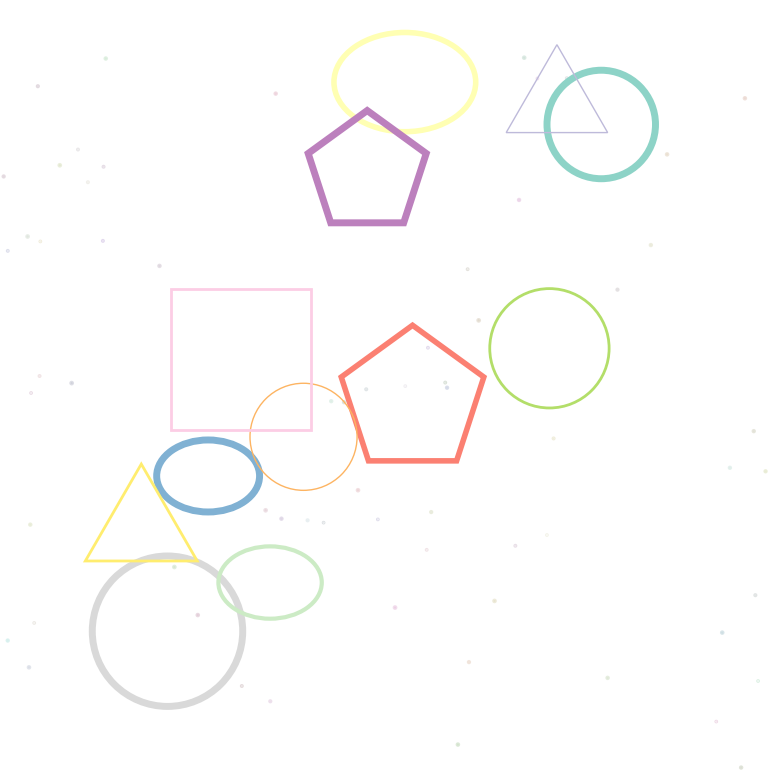[{"shape": "circle", "thickness": 2.5, "radius": 0.35, "center": [0.781, 0.838]}, {"shape": "oval", "thickness": 2, "radius": 0.46, "center": [0.526, 0.893]}, {"shape": "triangle", "thickness": 0.5, "radius": 0.38, "center": [0.723, 0.866]}, {"shape": "pentagon", "thickness": 2, "radius": 0.49, "center": [0.536, 0.48]}, {"shape": "oval", "thickness": 2.5, "radius": 0.33, "center": [0.27, 0.382]}, {"shape": "circle", "thickness": 0.5, "radius": 0.35, "center": [0.394, 0.433]}, {"shape": "circle", "thickness": 1, "radius": 0.39, "center": [0.714, 0.548]}, {"shape": "square", "thickness": 1, "radius": 0.46, "center": [0.313, 0.533]}, {"shape": "circle", "thickness": 2.5, "radius": 0.49, "center": [0.218, 0.18]}, {"shape": "pentagon", "thickness": 2.5, "radius": 0.4, "center": [0.477, 0.776]}, {"shape": "oval", "thickness": 1.5, "radius": 0.34, "center": [0.351, 0.243]}, {"shape": "triangle", "thickness": 1, "radius": 0.42, "center": [0.183, 0.313]}]